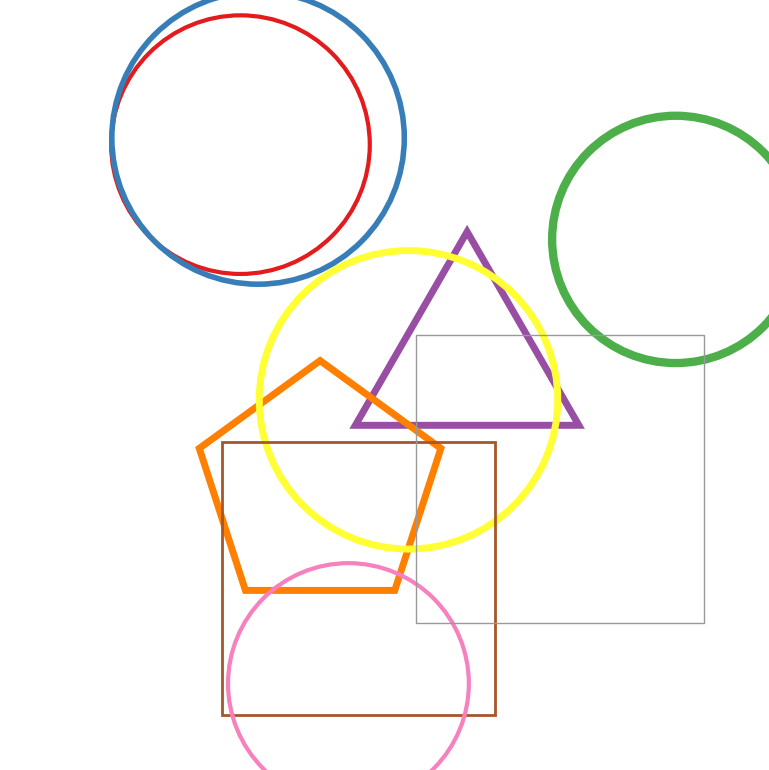[{"shape": "circle", "thickness": 1.5, "radius": 0.84, "center": [0.312, 0.812]}, {"shape": "circle", "thickness": 2, "radius": 0.95, "center": [0.335, 0.821]}, {"shape": "circle", "thickness": 3, "radius": 0.8, "center": [0.878, 0.689]}, {"shape": "triangle", "thickness": 2.5, "radius": 0.84, "center": [0.607, 0.531]}, {"shape": "pentagon", "thickness": 2.5, "radius": 0.82, "center": [0.416, 0.367]}, {"shape": "circle", "thickness": 2.5, "radius": 0.97, "center": [0.531, 0.481]}, {"shape": "square", "thickness": 1, "radius": 0.89, "center": [0.465, 0.249]}, {"shape": "circle", "thickness": 1.5, "radius": 0.78, "center": [0.453, 0.112]}, {"shape": "square", "thickness": 0.5, "radius": 0.94, "center": [0.727, 0.378]}]